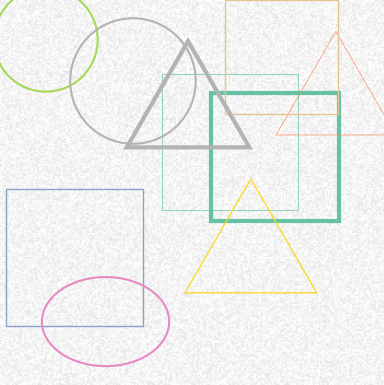[{"shape": "square", "thickness": 0.5, "radius": 0.88, "center": [0.598, 0.63]}, {"shape": "square", "thickness": 3, "radius": 0.83, "center": [0.715, 0.592]}, {"shape": "triangle", "thickness": 0.5, "radius": 0.9, "center": [0.872, 0.739]}, {"shape": "square", "thickness": 1, "radius": 0.89, "center": [0.194, 0.331]}, {"shape": "oval", "thickness": 1.5, "radius": 0.83, "center": [0.274, 0.165]}, {"shape": "circle", "thickness": 1.5, "radius": 0.67, "center": [0.119, 0.897]}, {"shape": "triangle", "thickness": 1, "radius": 0.99, "center": [0.652, 0.338]}, {"shape": "square", "thickness": 1, "radius": 0.74, "center": [0.731, 0.852]}, {"shape": "circle", "thickness": 1.5, "radius": 0.82, "center": [0.345, 0.79]}, {"shape": "triangle", "thickness": 3, "radius": 0.92, "center": [0.488, 0.709]}]